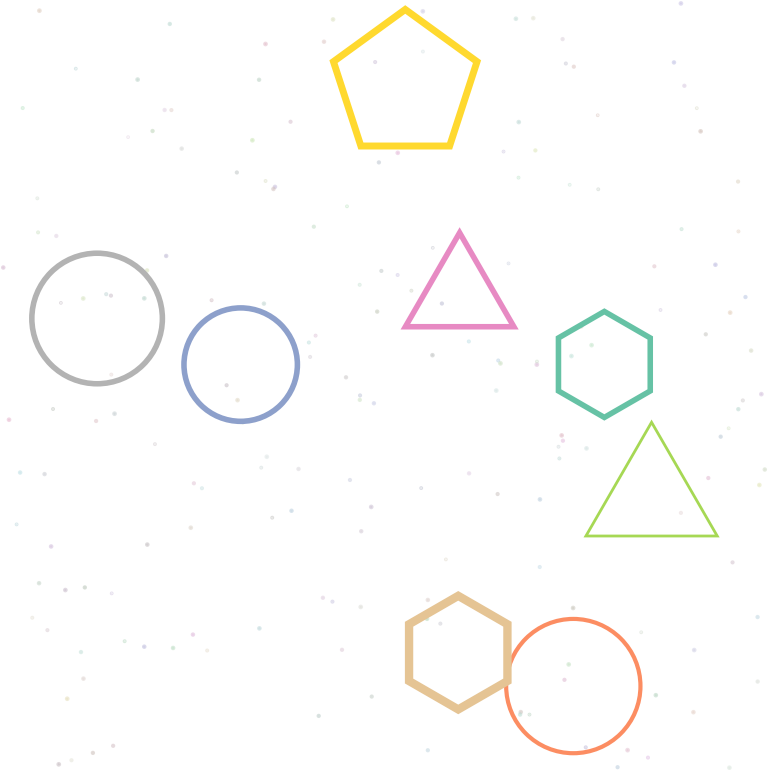[{"shape": "hexagon", "thickness": 2, "radius": 0.34, "center": [0.785, 0.527]}, {"shape": "circle", "thickness": 1.5, "radius": 0.44, "center": [0.745, 0.109]}, {"shape": "circle", "thickness": 2, "radius": 0.37, "center": [0.313, 0.526]}, {"shape": "triangle", "thickness": 2, "radius": 0.41, "center": [0.597, 0.616]}, {"shape": "triangle", "thickness": 1, "radius": 0.49, "center": [0.846, 0.353]}, {"shape": "pentagon", "thickness": 2.5, "radius": 0.49, "center": [0.526, 0.89]}, {"shape": "hexagon", "thickness": 3, "radius": 0.37, "center": [0.595, 0.152]}, {"shape": "circle", "thickness": 2, "radius": 0.42, "center": [0.126, 0.586]}]